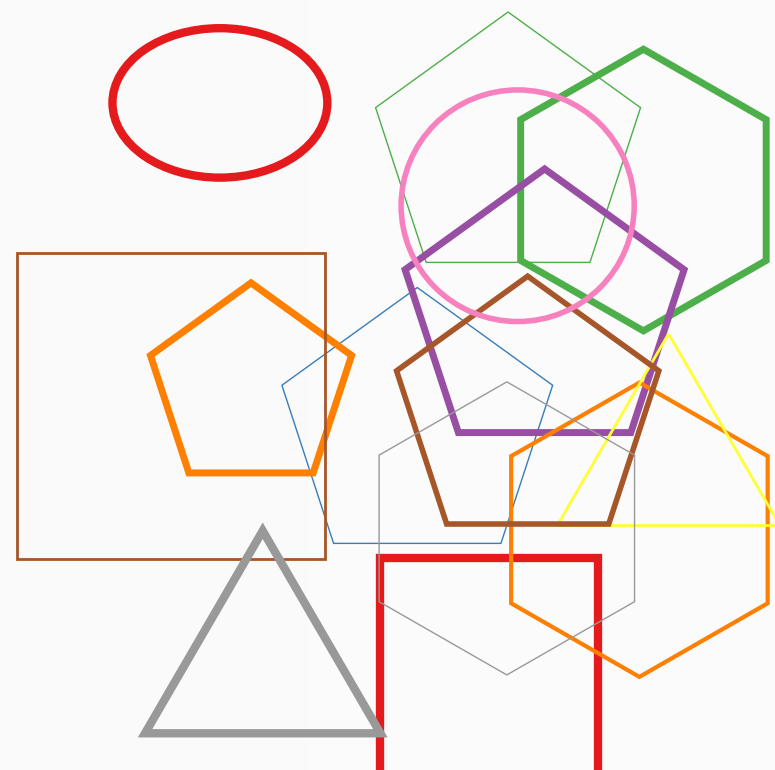[{"shape": "oval", "thickness": 3, "radius": 0.69, "center": [0.284, 0.866]}, {"shape": "square", "thickness": 3, "radius": 0.7, "center": [0.631, 0.135]}, {"shape": "pentagon", "thickness": 0.5, "radius": 0.92, "center": [0.538, 0.443]}, {"shape": "hexagon", "thickness": 2.5, "radius": 0.91, "center": [0.83, 0.753]}, {"shape": "pentagon", "thickness": 0.5, "radius": 0.9, "center": [0.656, 0.805]}, {"shape": "pentagon", "thickness": 2.5, "radius": 0.95, "center": [0.703, 0.591]}, {"shape": "hexagon", "thickness": 1.5, "radius": 0.96, "center": [0.825, 0.312]}, {"shape": "pentagon", "thickness": 2.5, "radius": 0.68, "center": [0.324, 0.496]}, {"shape": "triangle", "thickness": 1, "radius": 0.83, "center": [0.863, 0.4]}, {"shape": "square", "thickness": 1, "radius": 1.0, "center": [0.221, 0.473]}, {"shape": "pentagon", "thickness": 2, "radius": 0.89, "center": [0.681, 0.463]}, {"shape": "circle", "thickness": 2, "radius": 0.75, "center": [0.668, 0.733]}, {"shape": "hexagon", "thickness": 0.5, "radius": 0.95, "center": [0.654, 0.314]}, {"shape": "triangle", "thickness": 3, "radius": 0.88, "center": [0.339, 0.135]}]